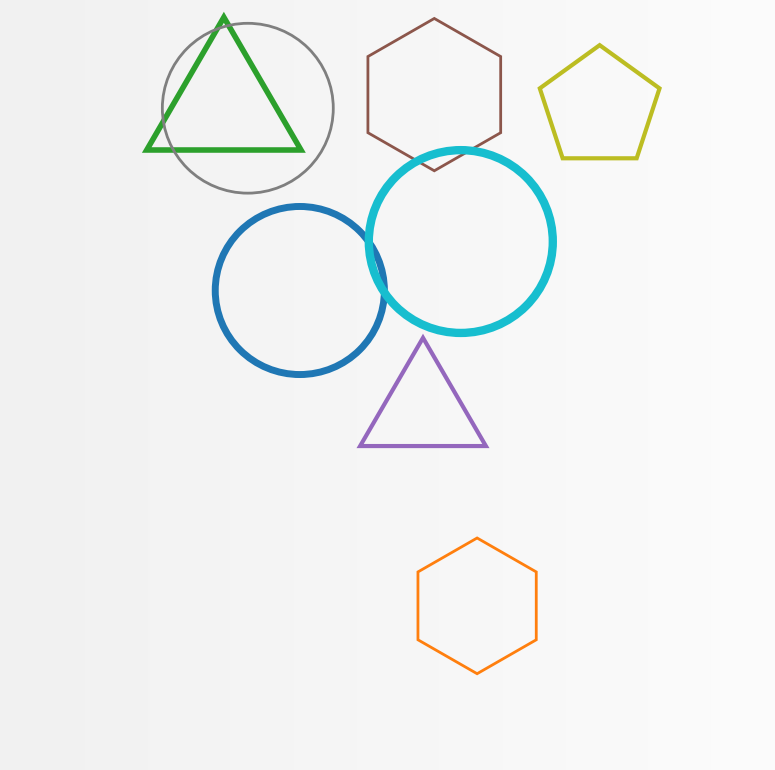[{"shape": "circle", "thickness": 2.5, "radius": 0.55, "center": [0.387, 0.623]}, {"shape": "hexagon", "thickness": 1, "radius": 0.44, "center": [0.616, 0.213]}, {"shape": "triangle", "thickness": 2, "radius": 0.57, "center": [0.289, 0.863]}, {"shape": "triangle", "thickness": 1.5, "radius": 0.47, "center": [0.546, 0.468]}, {"shape": "hexagon", "thickness": 1, "radius": 0.49, "center": [0.56, 0.877]}, {"shape": "circle", "thickness": 1, "radius": 0.55, "center": [0.32, 0.859]}, {"shape": "pentagon", "thickness": 1.5, "radius": 0.41, "center": [0.774, 0.86]}, {"shape": "circle", "thickness": 3, "radius": 0.59, "center": [0.595, 0.686]}]